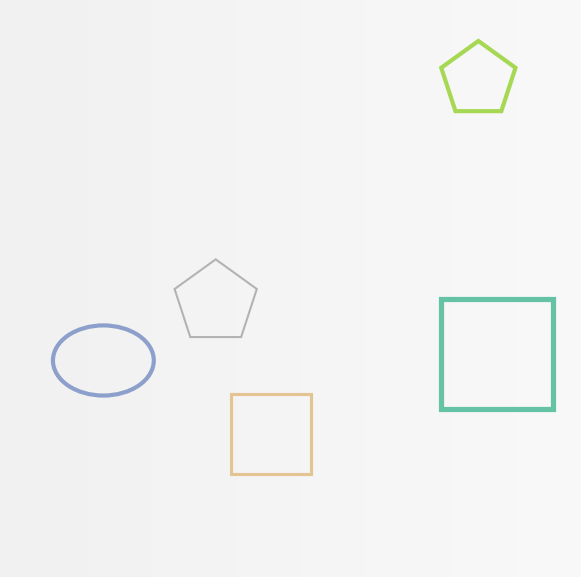[{"shape": "square", "thickness": 2.5, "radius": 0.48, "center": [0.855, 0.386]}, {"shape": "oval", "thickness": 2, "radius": 0.43, "center": [0.178, 0.375]}, {"shape": "pentagon", "thickness": 2, "radius": 0.34, "center": [0.823, 0.861]}, {"shape": "square", "thickness": 1.5, "radius": 0.35, "center": [0.467, 0.247]}, {"shape": "pentagon", "thickness": 1, "radius": 0.37, "center": [0.371, 0.476]}]